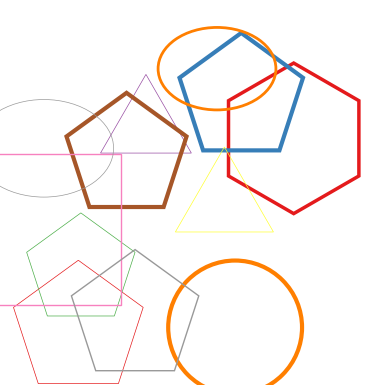[{"shape": "pentagon", "thickness": 0.5, "radius": 0.89, "center": [0.203, 0.147]}, {"shape": "hexagon", "thickness": 2.5, "radius": 0.98, "center": [0.763, 0.641]}, {"shape": "pentagon", "thickness": 3, "radius": 0.84, "center": [0.627, 0.746]}, {"shape": "pentagon", "thickness": 0.5, "radius": 0.74, "center": [0.21, 0.299]}, {"shape": "triangle", "thickness": 0.5, "radius": 0.68, "center": [0.379, 0.671]}, {"shape": "oval", "thickness": 2, "radius": 0.77, "center": [0.564, 0.822]}, {"shape": "circle", "thickness": 3, "radius": 0.87, "center": [0.611, 0.149]}, {"shape": "triangle", "thickness": 0.5, "radius": 0.74, "center": [0.583, 0.471]}, {"shape": "pentagon", "thickness": 3, "radius": 0.82, "center": [0.329, 0.595]}, {"shape": "square", "thickness": 1, "radius": 0.98, "center": [0.118, 0.403]}, {"shape": "oval", "thickness": 0.5, "radius": 0.91, "center": [0.114, 0.615]}, {"shape": "pentagon", "thickness": 1, "radius": 0.87, "center": [0.351, 0.178]}]